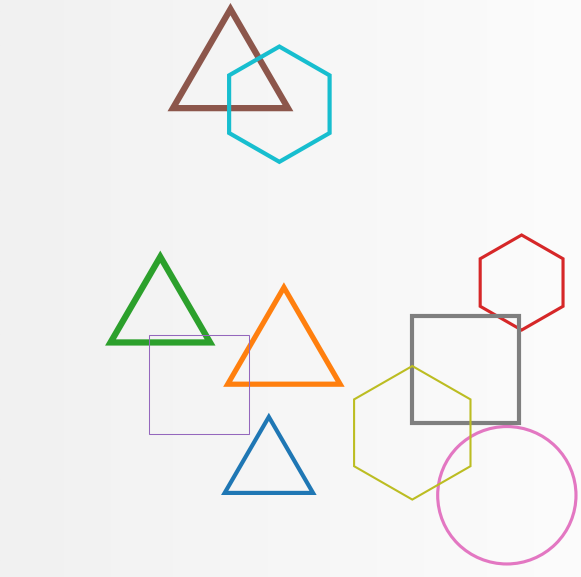[{"shape": "triangle", "thickness": 2, "radius": 0.44, "center": [0.463, 0.189]}, {"shape": "triangle", "thickness": 2.5, "radius": 0.56, "center": [0.488, 0.39]}, {"shape": "triangle", "thickness": 3, "radius": 0.49, "center": [0.276, 0.456]}, {"shape": "hexagon", "thickness": 1.5, "radius": 0.41, "center": [0.897, 0.51]}, {"shape": "square", "thickness": 0.5, "radius": 0.43, "center": [0.342, 0.333]}, {"shape": "triangle", "thickness": 3, "radius": 0.57, "center": [0.396, 0.869]}, {"shape": "circle", "thickness": 1.5, "radius": 0.59, "center": [0.872, 0.142]}, {"shape": "square", "thickness": 2, "radius": 0.46, "center": [0.801, 0.359]}, {"shape": "hexagon", "thickness": 1, "radius": 0.58, "center": [0.709, 0.25]}, {"shape": "hexagon", "thickness": 2, "radius": 0.5, "center": [0.481, 0.819]}]